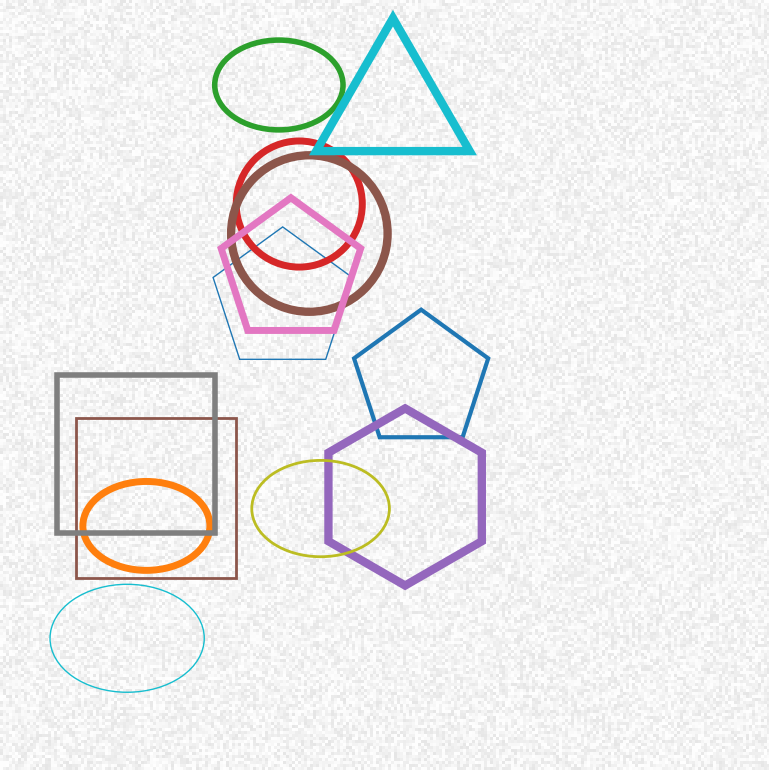[{"shape": "pentagon", "thickness": 0.5, "radius": 0.48, "center": [0.367, 0.61]}, {"shape": "pentagon", "thickness": 1.5, "radius": 0.46, "center": [0.547, 0.506]}, {"shape": "oval", "thickness": 2.5, "radius": 0.41, "center": [0.19, 0.317]}, {"shape": "oval", "thickness": 2, "radius": 0.42, "center": [0.362, 0.89]}, {"shape": "circle", "thickness": 2.5, "radius": 0.41, "center": [0.389, 0.735]}, {"shape": "hexagon", "thickness": 3, "radius": 0.57, "center": [0.526, 0.355]}, {"shape": "circle", "thickness": 3, "radius": 0.51, "center": [0.402, 0.697]}, {"shape": "square", "thickness": 1, "radius": 0.52, "center": [0.203, 0.353]}, {"shape": "pentagon", "thickness": 2.5, "radius": 0.48, "center": [0.378, 0.648]}, {"shape": "square", "thickness": 2, "radius": 0.51, "center": [0.177, 0.411]}, {"shape": "oval", "thickness": 1, "radius": 0.45, "center": [0.416, 0.34]}, {"shape": "triangle", "thickness": 3, "radius": 0.58, "center": [0.51, 0.861]}, {"shape": "oval", "thickness": 0.5, "radius": 0.5, "center": [0.165, 0.171]}]